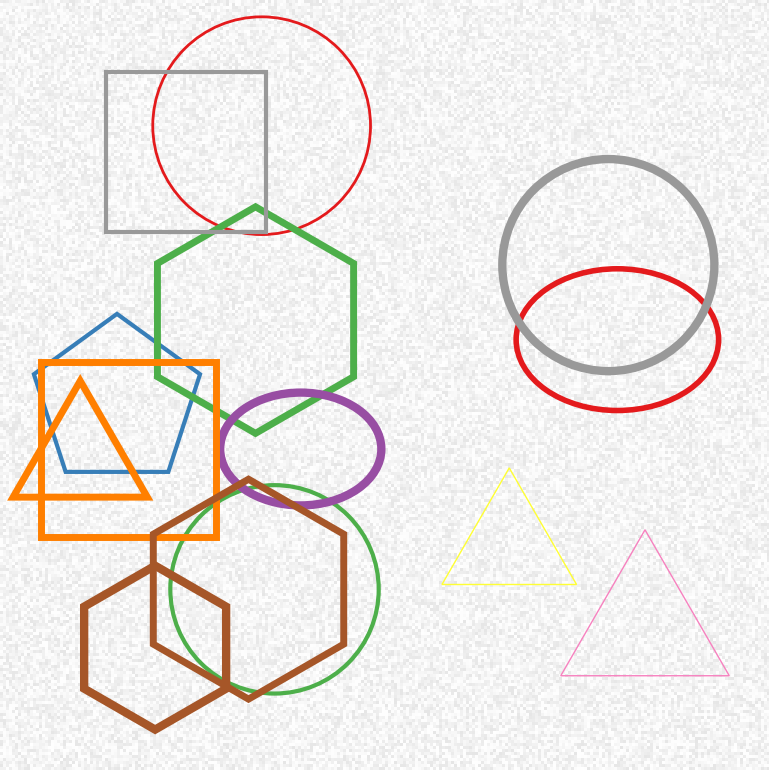[{"shape": "oval", "thickness": 2, "radius": 0.66, "center": [0.802, 0.559]}, {"shape": "circle", "thickness": 1, "radius": 0.71, "center": [0.34, 0.837]}, {"shape": "pentagon", "thickness": 1.5, "radius": 0.57, "center": [0.152, 0.479]}, {"shape": "circle", "thickness": 1.5, "radius": 0.68, "center": [0.357, 0.235]}, {"shape": "hexagon", "thickness": 2.5, "radius": 0.74, "center": [0.332, 0.584]}, {"shape": "oval", "thickness": 3, "radius": 0.52, "center": [0.391, 0.417]}, {"shape": "triangle", "thickness": 2.5, "radius": 0.5, "center": [0.104, 0.405]}, {"shape": "square", "thickness": 2.5, "radius": 0.57, "center": [0.167, 0.417]}, {"shape": "triangle", "thickness": 0.5, "radius": 0.5, "center": [0.661, 0.291]}, {"shape": "hexagon", "thickness": 2.5, "radius": 0.71, "center": [0.323, 0.235]}, {"shape": "hexagon", "thickness": 3, "radius": 0.53, "center": [0.201, 0.159]}, {"shape": "triangle", "thickness": 0.5, "radius": 0.63, "center": [0.838, 0.186]}, {"shape": "square", "thickness": 1.5, "radius": 0.52, "center": [0.242, 0.803]}, {"shape": "circle", "thickness": 3, "radius": 0.69, "center": [0.79, 0.656]}]